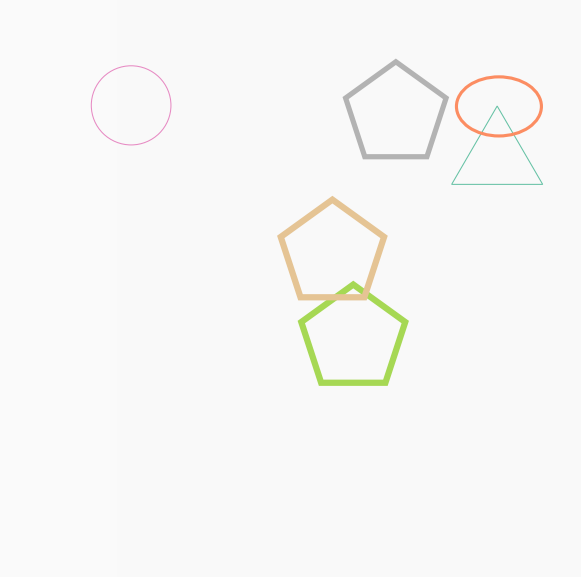[{"shape": "triangle", "thickness": 0.5, "radius": 0.45, "center": [0.855, 0.725]}, {"shape": "oval", "thickness": 1.5, "radius": 0.37, "center": [0.858, 0.815]}, {"shape": "circle", "thickness": 0.5, "radius": 0.34, "center": [0.226, 0.817]}, {"shape": "pentagon", "thickness": 3, "radius": 0.47, "center": [0.608, 0.412]}, {"shape": "pentagon", "thickness": 3, "radius": 0.47, "center": [0.572, 0.56]}, {"shape": "pentagon", "thickness": 2.5, "radius": 0.45, "center": [0.681, 0.801]}]